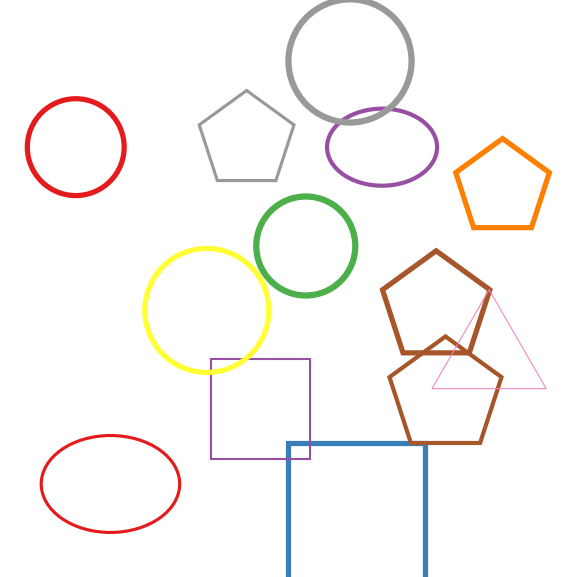[{"shape": "oval", "thickness": 1.5, "radius": 0.6, "center": [0.191, 0.161]}, {"shape": "circle", "thickness": 2.5, "radius": 0.42, "center": [0.131, 0.744]}, {"shape": "square", "thickness": 2.5, "radius": 0.6, "center": [0.617, 0.113]}, {"shape": "circle", "thickness": 3, "radius": 0.43, "center": [0.529, 0.573]}, {"shape": "square", "thickness": 1, "radius": 0.43, "center": [0.451, 0.291]}, {"shape": "oval", "thickness": 2, "radius": 0.48, "center": [0.662, 0.744]}, {"shape": "pentagon", "thickness": 2.5, "radius": 0.43, "center": [0.87, 0.674]}, {"shape": "circle", "thickness": 2.5, "radius": 0.54, "center": [0.358, 0.462]}, {"shape": "pentagon", "thickness": 2.5, "radius": 0.49, "center": [0.755, 0.467]}, {"shape": "pentagon", "thickness": 2, "radius": 0.51, "center": [0.771, 0.315]}, {"shape": "triangle", "thickness": 0.5, "radius": 0.57, "center": [0.847, 0.383]}, {"shape": "pentagon", "thickness": 1.5, "radius": 0.43, "center": [0.427, 0.756]}, {"shape": "circle", "thickness": 3, "radius": 0.53, "center": [0.606, 0.894]}]